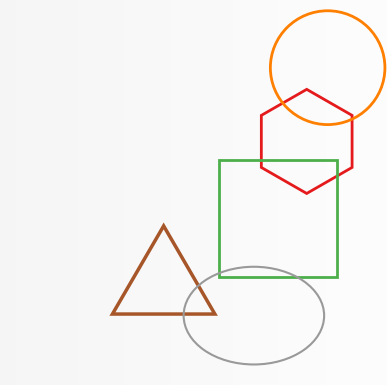[{"shape": "hexagon", "thickness": 2, "radius": 0.68, "center": [0.792, 0.633]}, {"shape": "square", "thickness": 2, "radius": 0.76, "center": [0.717, 0.433]}, {"shape": "circle", "thickness": 2, "radius": 0.74, "center": [0.846, 0.824]}, {"shape": "triangle", "thickness": 2.5, "radius": 0.76, "center": [0.422, 0.261]}, {"shape": "oval", "thickness": 1.5, "radius": 0.91, "center": [0.655, 0.18]}]